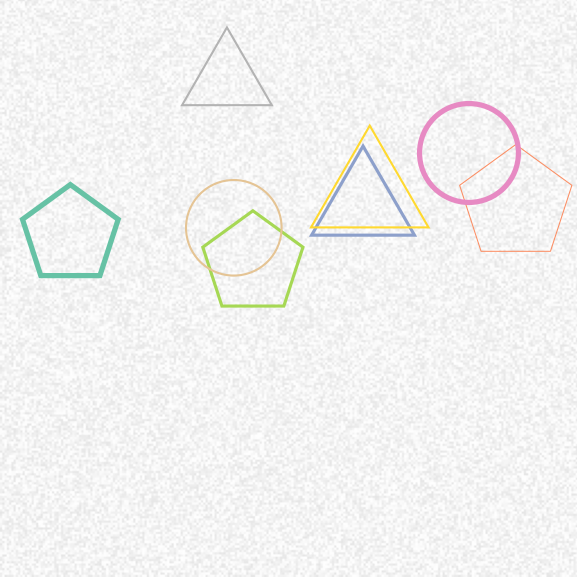[{"shape": "pentagon", "thickness": 2.5, "radius": 0.44, "center": [0.122, 0.592]}, {"shape": "pentagon", "thickness": 0.5, "radius": 0.51, "center": [0.893, 0.647]}, {"shape": "triangle", "thickness": 1.5, "radius": 0.51, "center": [0.629, 0.643]}, {"shape": "circle", "thickness": 2.5, "radius": 0.43, "center": [0.812, 0.734]}, {"shape": "pentagon", "thickness": 1.5, "radius": 0.46, "center": [0.438, 0.543]}, {"shape": "triangle", "thickness": 1, "radius": 0.59, "center": [0.64, 0.664]}, {"shape": "circle", "thickness": 1, "radius": 0.41, "center": [0.405, 0.605]}, {"shape": "triangle", "thickness": 1, "radius": 0.45, "center": [0.393, 0.862]}]